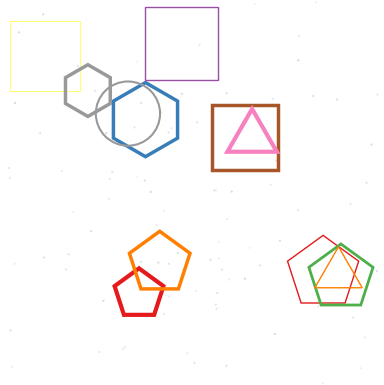[{"shape": "pentagon", "thickness": 1, "radius": 0.49, "center": [0.839, 0.292]}, {"shape": "pentagon", "thickness": 3, "radius": 0.33, "center": [0.361, 0.236]}, {"shape": "hexagon", "thickness": 2.5, "radius": 0.48, "center": [0.378, 0.689]}, {"shape": "pentagon", "thickness": 2, "radius": 0.44, "center": [0.886, 0.279]}, {"shape": "square", "thickness": 1, "radius": 0.47, "center": [0.472, 0.887]}, {"shape": "pentagon", "thickness": 2.5, "radius": 0.41, "center": [0.415, 0.317]}, {"shape": "triangle", "thickness": 1, "radius": 0.36, "center": [0.879, 0.288]}, {"shape": "square", "thickness": 0.5, "radius": 0.46, "center": [0.117, 0.854]}, {"shape": "square", "thickness": 2.5, "radius": 0.43, "center": [0.637, 0.643]}, {"shape": "triangle", "thickness": 3, "radius": 0.37, "center": [0.655, 0.643]}, {"shape": "hexagon", "thickness": 2.5, "radius": 0.34, "center": [0.228, 0.765]}, {"shape": "circle", "thickness": 1.5, "radius": 0.42, "center": [0.332, 0.705]}]